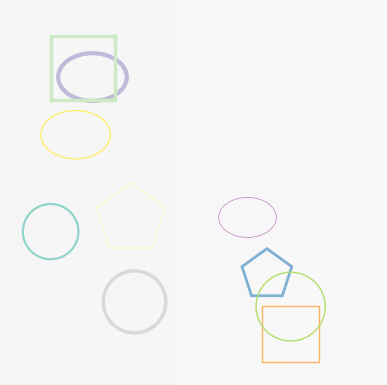[{"shape": "circle", "thickness": 1.5, "radius": 0.36, "center": [0.131, 0.398]}, {"shape": "pentagon", "thickness": 0.5, "radius": 0.47, "center": [0.337, 0.432]}, {"shape": "oval", "thickness": 3, "radius": 0.44, "center": [0.239, 0.8]}, {"shape": "pentagon", "thickness": 2, "radius": 0.34, "center": [0.689, 0.287]}, {"shape": "square", "thickness": 1, "radius": 0.36, "center": [0.75, 0.132]}, {"shape": "circle", "thickness": 1, "radius": 0.45, "center": [0.75, 0.204]}, {"shape": "circle", "thickness": 2.5, "radius": 0.4, "center": [0.347, 0.216]}, {"shape": "oval", "thickness": 0.5, "radius": 0.37, "center": [0.639, 0.435]}, {"shape": "square", "thickness": 2.5, "radius": 0.41, "center": [0.215, 0.823]}, {"shape": "oval", "thickness": 1, "radius": 0.45, "center": [0.195, 0.65]}]